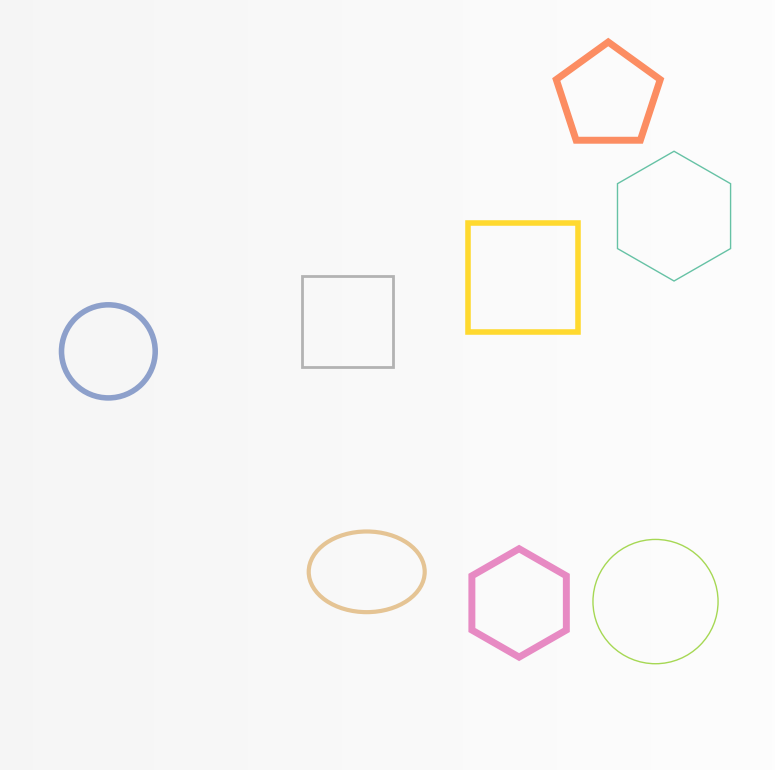[{"shape": "hexagon", "thickness": 0.5, "radius": 0.42, "center": [0.87, 0.719]}, {"shape": "pentagon", "thickness": 2.5, "radius": 0.35, "center": [0.785, 0.875]}, {"shape": "circle", "thickness": 2, "radius": 0.3, "center": [0.14, 0.544]}, {"shape": "hexagon", "thickness": 2.5, "radius": 0.35, "center": [0.67, 0.217]}, {"shape": "circle", "thickness": 0.5, "radius": 0.4, "center": [0.846, 0.219]}, {"shape": "square", "thickness": 2, "radius": 0.35, "center": [0.675, 0.639]}, {"shape": "oval", "thickness": 1.5, "radius": 0.37, "center": [0.473, 0.257]}, {"shape": "square", "thickness": 1, "radius": 0.29, "center": [0.448, 0.582]}]